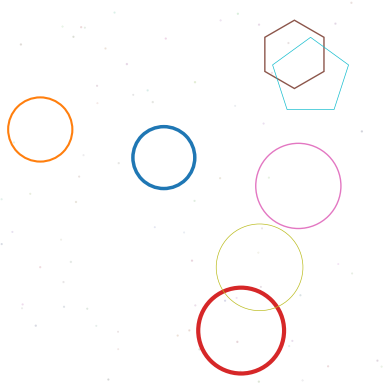[{"shape": "circle", "thickness": 2.5, "radius": 0.4, "center": [0.426, 0.591]}, {"shape": "circle", "thickness": 1.5, "radius": 0.42, "center": [0.105, 0.664]}, {"shape": "circle", "thickness": 3, "radius": 0.56, "center": [0.626, 0.141]}, {"shape": "hexagon", "thickness": 1, "radius": 0.44, "center": [0.765, 0.859]}, {"shape": "circle", "thickness": 1, "radius": 0.55, "center": [0.775, 0.517]}, {"shape": "circle", "thickness": 0.5, "radius": 0.56, "center": [0.674, 0.306]}, {"shape": "pentagon", "thickness": 0.5, "radius": 0.52, "center": [0.807, 0.799]}]